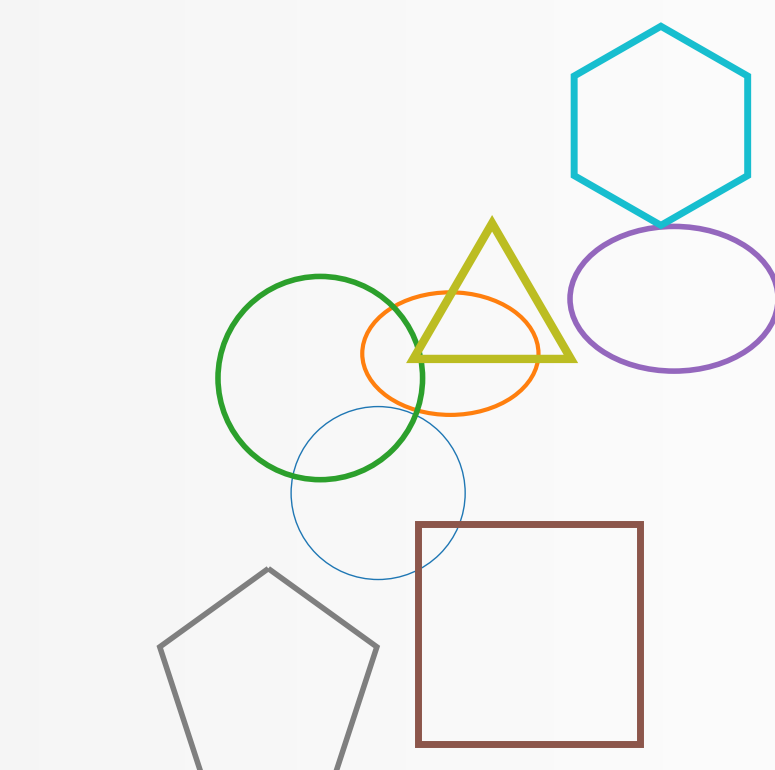[{"shape": "circle", "thickness": 0.5, "radius": 0.56, "center": [0.488, 0.36]}, {"shape": "oval", "thickness": 1.5, "radius": 0.57, "center": [0.581, 0.541]}, {"shape": "circle", "thickness": 2, "radius": 0.66, "center": [0.413, 0.509]}, {"shape": "oval", "thickness": 2, "radius": 0.67, "center": [0.87, 0.612]}, {"shape": "square", "thickness": 2.5, "radius": 0.72, "center": [0.682, 0.177]}, {"shape": "pentagon", "thickness": 2, "radius": 0.74, "center": [0.346, 0.114]}, {"shape": "triangle", "thickness": 3, "radius": 0.59, "center": [0.635, 0.593]}, {"shape": "hexagon", "thickness": 2.5, "radius": 0.65, "center": [0.853, 0.837]}]